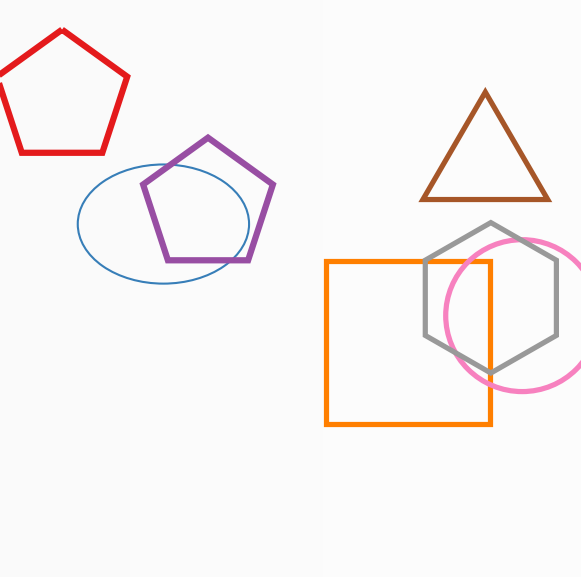[{"shape": "pentagon", "thickness": 3, "radius": 0.59, "center": [0.107, 0.83]}, {"shape": "oval", "thickness": 1, "radius": 0.74, "center": [0.281, 0.611]}, {"shape": "pentagon", "thickness": 3, "radius": 0.59, "center": [0.358, 0.643]}, {"shape": "square", "thickness": 2.5, "radius": 0.7, "center": [0.702, 0.406]}, {"shape": "triangle", "thickness": 2.5, "radius": 0.62, "center": [0.835, 0.716]}, {"shape": "circle", "thickness": 2.5, "radius": 0.66, "center": [0.898, 0.453]}, {"shape": "hexagon", "thickness": 2.5, "radius": 0.65, "center": [0.844, 0.483]}]